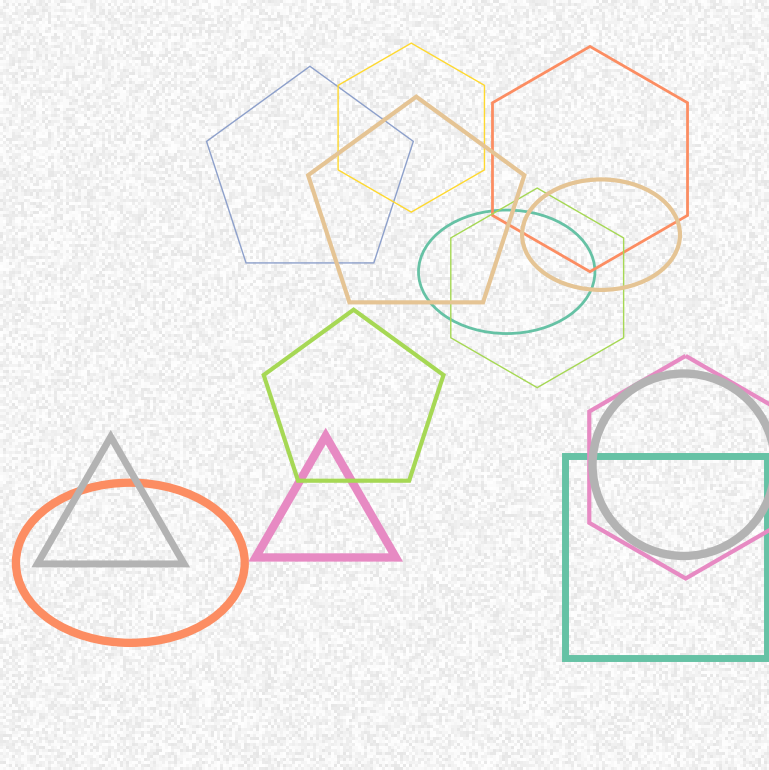[{"shape": "square", "thickness": 2.5, "radius": 0.66, "center": [0.865, 0.277]}, {"shape": "oval", "thickness": 1, "radius": 0.57, "center": [0.658, 0.647]}, {"shape": "hexagon", "thickness": 1, "radius": 0.73, "center": [0.766, 0.793]}, {"shape": "oval", "thickness": 3, "radius": 0.74, "center": [0.169, 0.269]}, {"shape": "pentagon", "thickness": 0.5, "radius": 0.71, "center": [0.403, 0.773]}, {"shape": "hexagon", "thickness": 1.5, "radius": 0.72, "center": [0.89, 0.393]}, {"shape": "triangle", "thickness": 3, "radius": 0.53, "center": [0.423, 0.329]}, {"shape": "pentagon", "thickness": 1.5, "radius": 0.61, "center": [0.459, 0.475]}, {"shape": "hexagon", "thickness": 0.5, "radius": 0.65, "center": [0.698, 0.626]}, {"shape": "hexagon", "thickness": 0.5, "radius": 0.55, "center": [0.534, 0.834]}, {"shape": "oval", "thickness": 1.5, "radius": 0.51, "center": [0.781, 0.695]}, {"shape": "pentagon", "thickness": 1.5, "radius": 0.74, "center": [0.541, 0.727]}, {"shape": "triangle", "thickness": 2.5, "radius": 0.55, "center": [0.144, 0.323]}, {"shape": "circle", "thickness": 3, "radius": 0.59, "center": [0.888, 0.396]}]